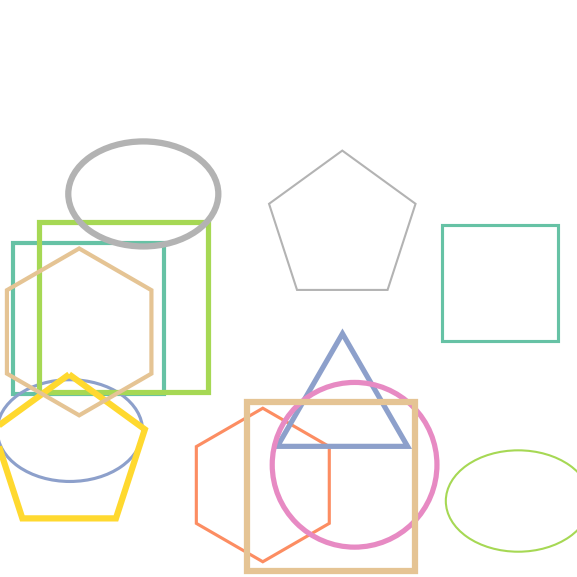[{"shape": "square", "thickness": 2, "radius": 0.65, "center": [0.153, 0.448]}, {"shape": "square", "thickness": 1.5, "radius": 0.5, "center": [0.866, 0.509]}, {"shape": "hexagon", "thickness": 1.5, "radius": 0.66, "center": [0.455, 0.159]}, {"shape": "triangle", "thickness": 2.5, "radius": 0.65, "center": [0.593, 0.291]}, {"shape": "oval", "thickness": 1.5, "radius": 0.63, "center": [0.121, 0.254]}, {"shape": "circle", "thickness": 2.5, "radius": 0.71, "center": [0.614, 0.194]}, {"shape": "square", "thickness": 2.5, "radius": 0.73, "center": [0.214, 0.468]}, {"shape": "oval", "thickness": 1, "radius": 0.63, "center": [0.897, 0.132]}, {"shape": "pentagon", "thickness": 3, "radius": 0.69, "center": [0.12, 0.213]}, {"shape": "square", "thickness": 3, "radius": 0.73, "center": [0.573, 0.156]}, {"shape": "hexagon", "thickness": 2, "radius": 0.72, "center": [0.137, 0.424]}, {"shape": "pentagon", "thickness": 1, "radius": 0.67, "center": [0.593, 0.605]}, {"shape": "oval", "thickness": 3, "radius": 0.65, "center": [0.248, 0.663]}]